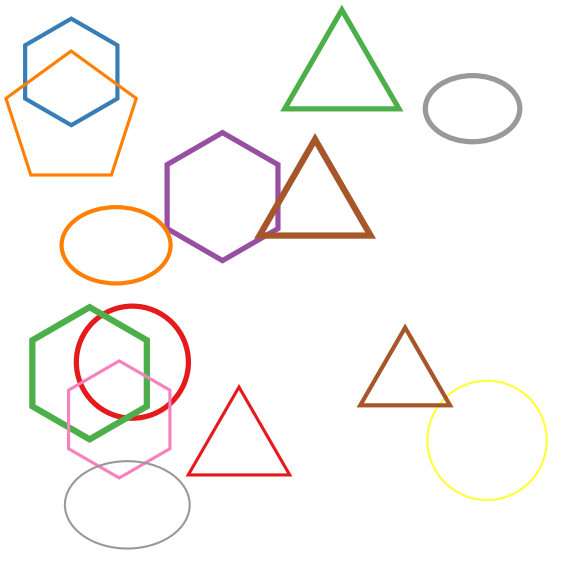[{"shape": "triangle", "thickness": 1.5, "radius": 0.51, "center": [0.414, 0.227]}, {"shape": "circle", "thickness": 2.5, "radius": 0.49, "center": [0.229, 0.372]}, {"shape": "hexagon", "thickness": 2, "radius": 0.46, "center": [0.123, 0.875]}, {"shape": "triangle", "thickness": 2.5, "radius": 0.57, "center": [0.592, 0.868]}, {"shape": "hexagon", "thickness": 3, "radius": 0.57, "center": [0.155, 0.353]}, {"shape": "hexagon", "thickness": 2.5, "radius": 0.55, "center": [0.385, 0.659]}, {"shape": "oval", "thickness": 2, "radius": 0.47, "center": [0.201, 0.574]}, {"shape": "pentagon", "thickness": 1.5, "radius": 0.59, "center": [0.123, 0.792]}, {"shape": "circle", "thickness": 1, "radius": 0.52, "center": [0.843, 0.237]}, {"shape": "triangle", "thickness": 3, "radius": 0.56, "center": [0.546, 0.647]}, {"shape": "triangle", "thickness": 2, "radius": 0.45, "center": [0.702, 0.342]}, {"shape": "hexagon", "thickness": 1.5, "radius": 0.51, "center": [0.206, 0.273]}, {"shape": "oval", "thickness": 2.5, "radius": 0.41, "center": [0.818, 0.811]}, {"shape": "oval", "thickness": 1, "radius": 0.54, "center": [0.22, 0.125]}]